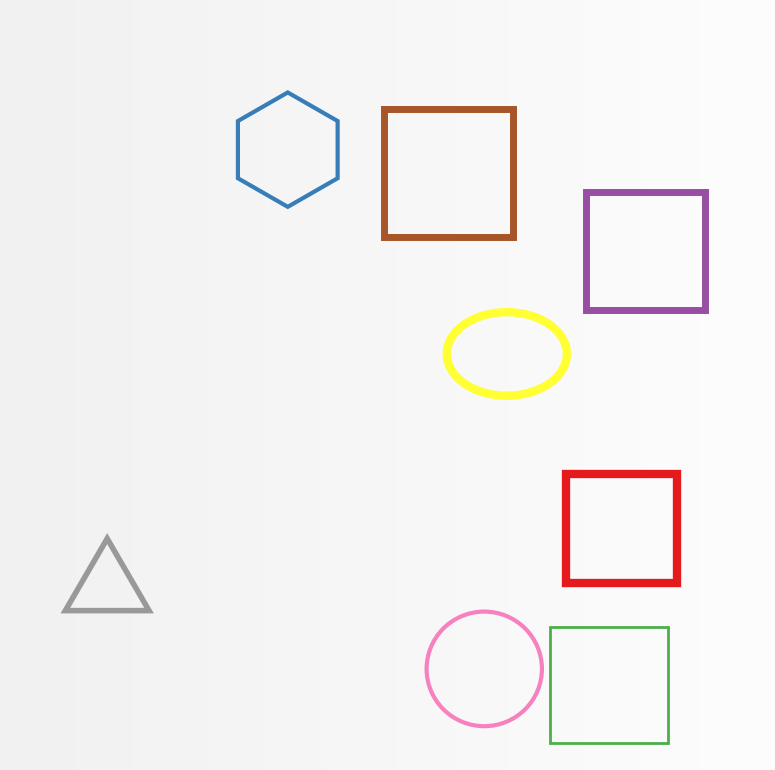[{"shape": "square", "thickness": 3, "radius": 0.36, "center": [0.802, 0.313]}, {"shape": "hexagon", "thickness": 1.5, "radius": 0.37, "center": [0.371, 0.806]}, {"shape": "square", "thickness": 1, "radius": 0.38, "center": [0.786, 0.111]}, {"shape": "square", "thickness": 2.5, "radius": 0.38, "center": [0.833, 0.674]}, {"shape": "oval", "thickness": 3, "radius": 0.39, "center": [0.654, 0.54]}, {"shape": "square", "thickness": 2.5, "radius": 0.42, "center": [0.579, 0.775]}, {"shape": "circle", "thickness": 1.5, "radius": 0.37, "center": [0.625, 0.131]}, {"shape": "triangle", "thickness": 2, "radius": 0.31, "center": [0.138, 0.238]}]